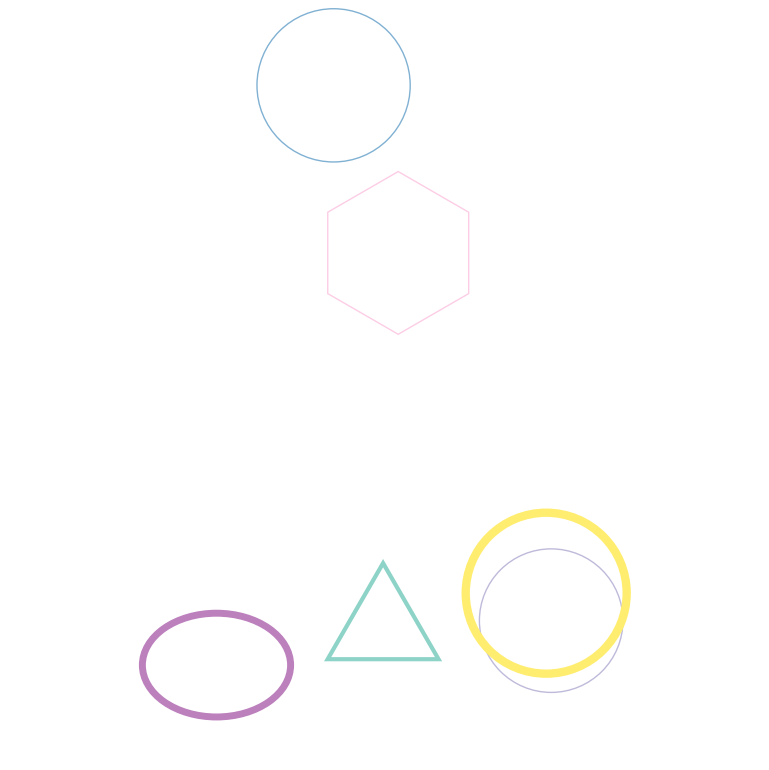[{"shape": "triangle", "thickness": 1.5, "radius": 0.42, "center": [0.498, 0.185]}, {"shape": "circle", "thickness": 0.5, "radius": 0.47, "center": [0.716, 0.194]}, {"shape": "circle", "thickness": 0.5, "radius": 0.5, "center": [0.433, 0.889]}, {"shape": "hexagon", "thickness": 0.5, "radius": 0.53, "center": [0.517, 0.672]}, {"shape": "oval", "thickness": 2.5, "radius": 0.48, "center": [0.281, 0.136]}, {"shape": "circle", "thickness": 3, "radius": 0.52, "center": [0.709, 0.23]}]